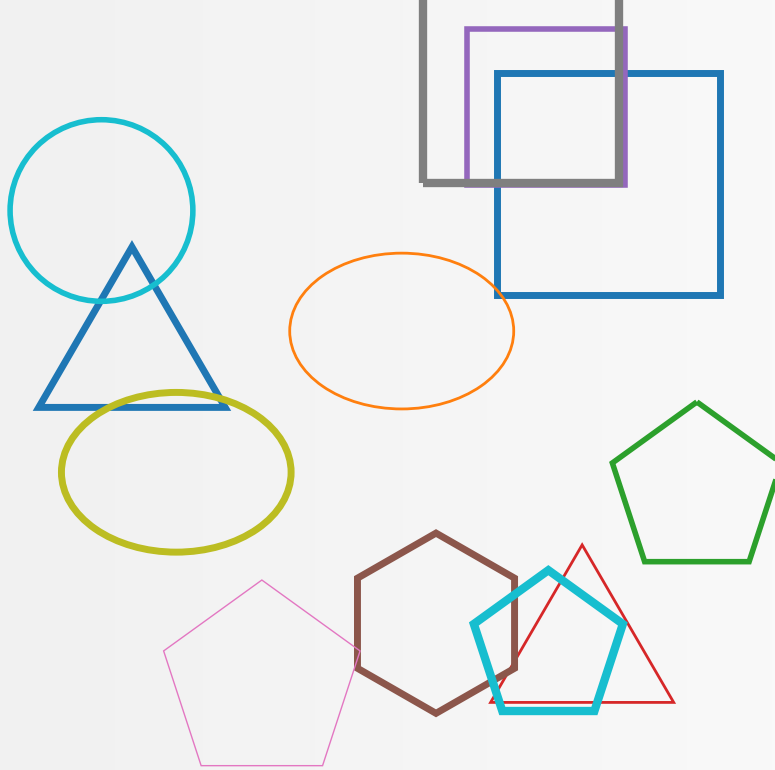[{"shape": "triangle", "thickness": 2.5, "radius": 0.69, "center": [0.17, 0.54]}, {"shape": "square", "thickness": 2.5, "radius": 0.72, "center": [0.785, 0.761]}, {"shape": "oval", "thickness": 1, "radius": 0.72, "center": [0.518, 0.57]}, {"shape": "pentagon", "thickness": 2, "radius": 0.57, "center": [0.899, 0.363]}, {"shape": "triangle", "thickness": 1, "radius": 0.68, "center": [0.751, 0.156]}, {"shape": "square", "thickness": 2, "radius": 0.51, "center": [0.704, 0.861]}, {"shape": "hexagon", "thickness": 2.5, "radius": 0.59, "center": [0.563, 0.191]}, {"shape": "pentagon", "thickness": 0.5, "radius": 0.67, "center": [0.338, 0.113]}, {"shape": "square", "thickness": 3, "radius": 0.63, "center": [0.673, 0.888]}, {"shape": "oval", "thickness": 2.5, "radius": 0.74, "center": [0.227, 0.387]}, {"shape": "circle", "thickness": 2, "radius": 0.59, "center": [0.131, 0.727]}, {"shape": "pentagon", "thickness": 3, "radius": 0.51, "center": [0.708, 0.158]}]